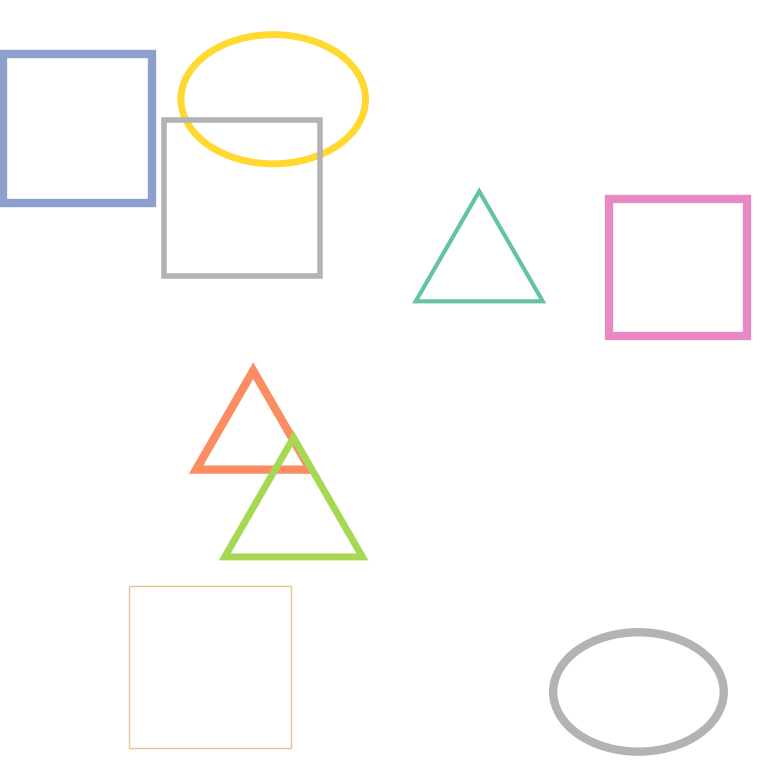[{"shape": "triangle", "thickness": 1.5, "radius": 0.48, "center": [0.622, 0.656]}, {"shape": "triangle", "thickness": 3, "radius": 0.43, "center": [0.329, 0.433]}, {"shape": "square", "thickness": 3, "radius": 0.48, "center": [0.1, 0.833]}, {"shape": "square", "thickness": 3, "radius": 0.45, "center": [0.881, 0.653]}, {"shape": "triangle", "thickness": 2.5, "radius": 0.52, "center": [0.381, 0.328]}, {"shape": "oval", "thickness": 2.5, "radius": 0.6, "center": [0.355, 0.871]}, {"shape": "square", "thickness": 0.5, "radius": 0.53, "center": [0.273, 0.133]}, {"shape": "square", "thickness": 2, "radius": 0.51, "center": [0.314, 0.743]}, {"shape": "oval", "thickness": 3, "radius": 0.55, "center": [0.829, 0.101]}]